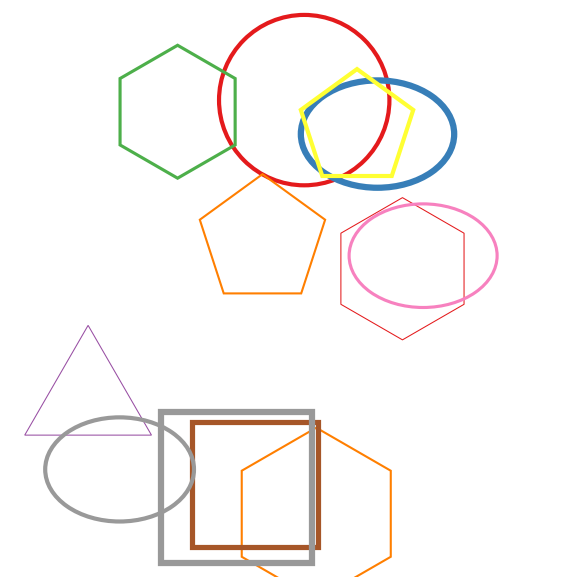[{"shape": "circle", "thickness": 2, "radius": 0.74, "center": [0.527, 0.826]}, {"shape": "hexagon", "thickness": 0.5, "radius": 0.62, "center": [0.697, 0.534]}, {"shape": "oval", "thickness": 3, "radius": 0.66, "center": [0.654, 0.767]}, {"shape": "hexagon", "thickness": 1.5, "radius": 0.58, "center": [0.308, 0.806]}, {"shape": "triangle", "thickness": 0.5, "radius": 0.63, "center": [0.153, 0.309]}, {"shape": "pentagon", "thickness": 1, "radius": 0.57, "center": [0.454, 0.583]}, {"shape": "hexagon", "thickness": 1, "radius": 0.74, "center": [0.548, 0.11]}, {"shape": "pentagon", "thickness": 2, "radius": 0.51, "center": [0.618, 0.777]}, {"shape": "square", "thickness": 2.5, "radius": 0.54, "center": [0.442, 0.16]}, {"shape": "oval", "thickness": 1.5, "radius": 0.64, "center": [0.733, 0.556]}, {"shape": "oval", "thickness": 2, "radius": 0.64, "center": [0.207, 0.186]}, {"shape": "square", "thickness": 3, "radius": 0.65, "center": [0.41, 0.155]}]